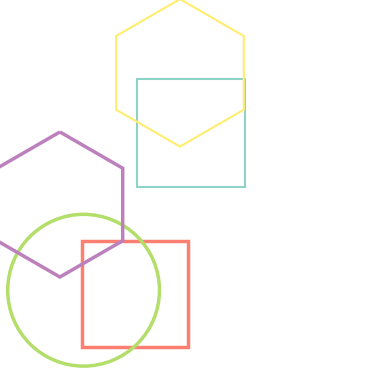[{"shape": "square", "thickness": 1.5, "radius": 0.7, "center": [0.497, 0.655]}, {"shape": "square", "thickness": 2.5, "radius": 0.69, "center": [0.351, 0.237]}, {"shape": "circle", "thickness": 2.5, "radius": 0.99, "center": [0.217, 0.246]}, {"shape": "hexagon", "thickness": 2.5, "radius": 0.94, "center": [0.156, 0.469]}, {"shape": "hexagon", "thickness": 1.5, "radius": 0.96, "center": [0.467, 0.811]}]